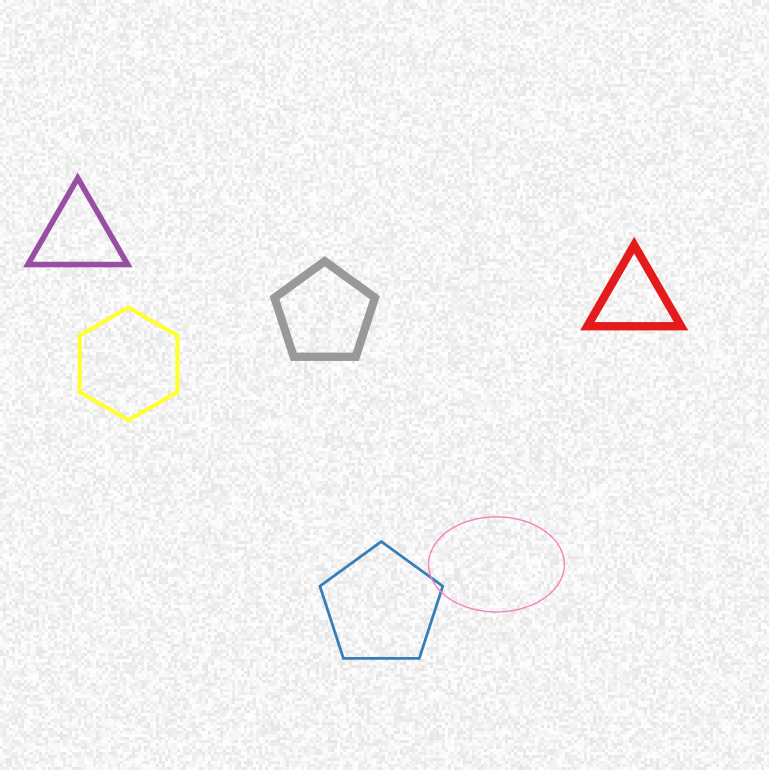[{"shape": "triangle", "thickness": 3, "radius": 0.35, "center": [0.824, 0.611]}, {"shape": "pentagon", "thickness": 1, "radius": 0.42, "center": [0.495, 0.213]}, {"shape": "triangle", "thickness": 2, "radius": 0.37, "center": [0.101, 0.694]}, {"shape": "hexagon", "thickness": 1.5, "radius": 0.37, "center": [0.167, 0.528]}, {"shape": "oval", "thickness": 0.5, "radius": 0.44, "center": [0.645, 0.267]}, {"shape": "pentagon", "thickness": 3, "radius": 0.34, "center": [0.422, 0.592]}]